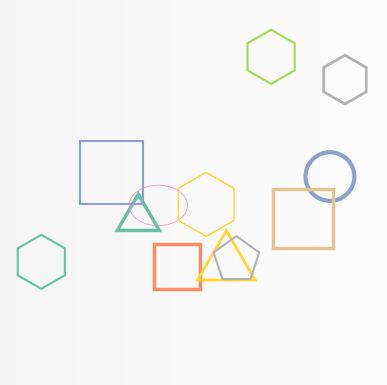[{"shape": "triangle", "thickness": 2.5, "radius": 0.31, "center": [0.357, 0.433]}, {"shape": "hexagon", "thickness": 1.5, "radius": 0.35, "center": [0.107, 0.32]}, {"shape": "square", "thickness": 2.5, "radius": 0.29, "center": [0.456, 0.307]}, {"shape": "square", "thickness": 1.5, "radius": 0.41, "center": [0.288, 0.552]}, {"shape": "circle", "thickness": 3, "radius": 0.32, "center": [0.851, 0.541]}, {"shape": "oval", "thickness": 0.5, "radius": 0.38, "center": [0.409, 0.466]}, {"shape": "hexagon", "thickness": 1.5, "radius": 0.35, "center": [0.7, 0.852]}, {"shape": "triangle", "thickness": 2, "radius": 0.43, "center": [0.584, 0.316]}, {"shape": "hexagon", "thickness": 1, "radius": 0.42, "center": [0.532, 0.469]}, {"shape": "square", "thickness": 2.5, "radius": 0.39, "center": [0.783, 0.433]}, {"shape": "hexagon", "thickness": 2, "radius": 0.32, "center": [0.89, 0.793]}, {"shape": "pentagon", "thickness": 1.5, "radius": 0.31, "center": [0.61, 0.325]}]